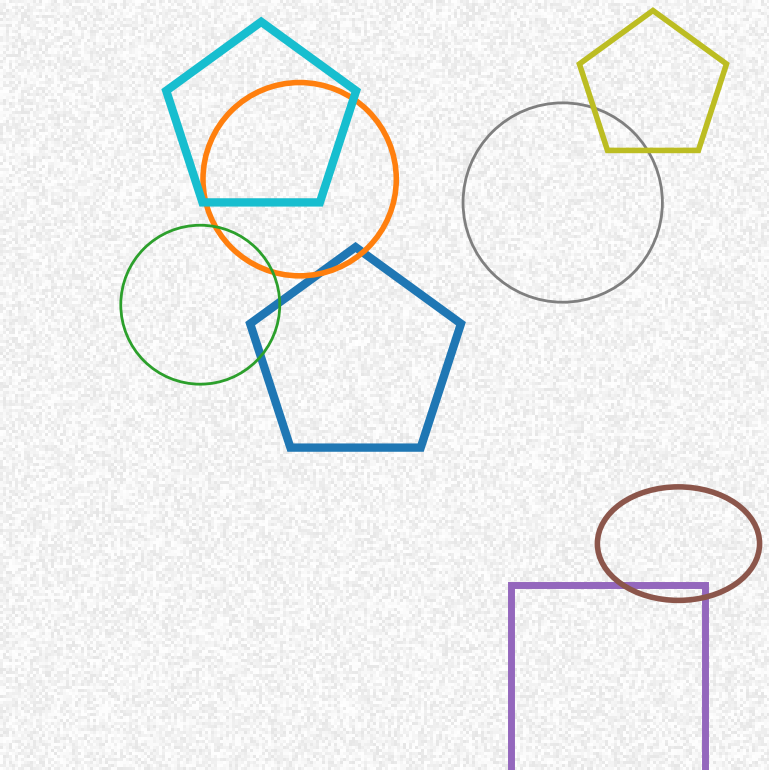[{"shape": "pentagon", "thickness": 3, "radius": 0.72, "center": [0.462, 0.535]}, {"shape": "circle", "thickness": 2, "radius": 0.63, "center": [0.389, 0.767]}, {"shape": "circle", "thickness": 1, "radius": 0.52, "center": [0.26, 0.604]}, {"shape": "square", "thickness": 2.5, "radius": 0.63, "center": [0.79, 0.115]}, {"shape": "oval", "thickness": 2, "radius": 0.53, "center": [0.881, 0.294]}, {"shape": "circle", "thickness": 1, "radius": 0.65, "center": [0.731, 0.737]}, {"shape": "pentagon", "thickness": 2, "radius": 0.5, "center": [0.848, 0.886]}, {"shape": "pentagon", "thickness": 3, "radius": 0.65, "center": [0.339, 0.842]}]